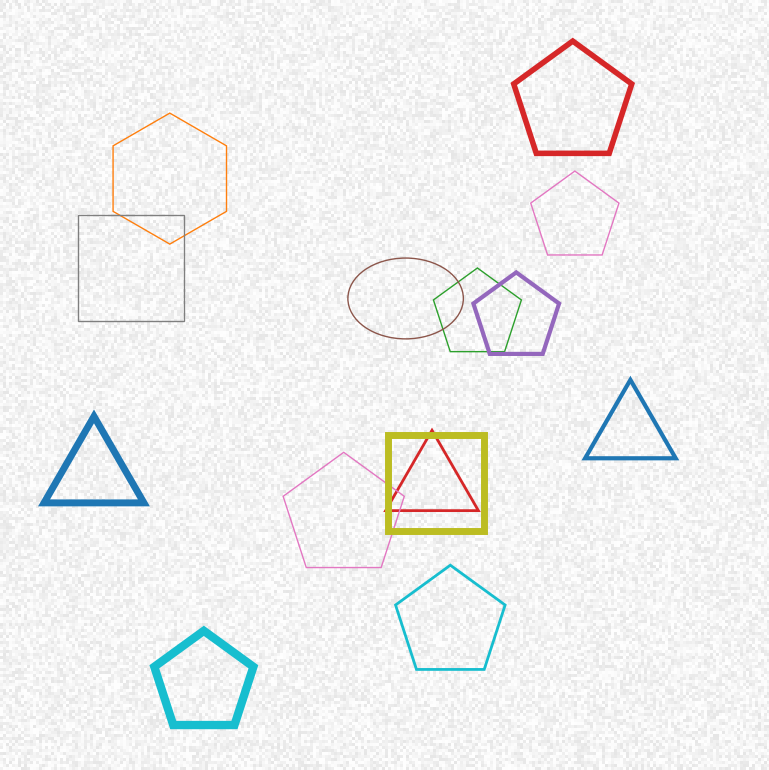[{"shape": "triangle", "thickness": 1.5, "radius": 0.34, "center": [0.819, 0.439]}, {"shape": "triangle", "thickness": 2.5, "radius": 0.37, "center": [0.122, 0.384]}, {"shape": "hexagon", "thickness": 0.5, "radius": 0.43, "center": [0.221, 0.768]}, {"shape": "pentagon", "thickness": 0.5, "radius": 0.3, "center": [0.62, 0.592]}, {"shape": "triangle", "thickness": 1, "radius": 0.35, "center": [0.561, 0.372]}, {"shape": "pentagon", "thickness": 2, "radius": 0.4, "center": [0.744, 0.866]}, {"shape": "pentagon", "thickness": 1.5, "radius": 0.29, "center": [0.67, 0.588]}, {"shape": "oval", "thickness": 0.5, "radius": 0.37, "center": [0.527, 0.612]}, {"shape": "pentagon", "thickness": 0.5, "radius": 0.41, "center": [0.446, 0.33]}, {"shape": "pentagon", "thickness": 0.5, "radius": 0.3, "center": [0.747, 0.718]}, {"shape": "square", "thickness": 0.5, "radius": 0.35, "center": [0.17, 0.652]}, {"shape": "square", "thickness": 2.5, "radius": 0.31, "center": [0.566, 0.372]}, {"shape": "pentagon", "thickness": 3, "radius": 0.34, "center": [0.265, 0.113]}, {"shape": "pentagon", "thickness": 1, "radius": 0.37, "center": [0.585, 0.191]}]